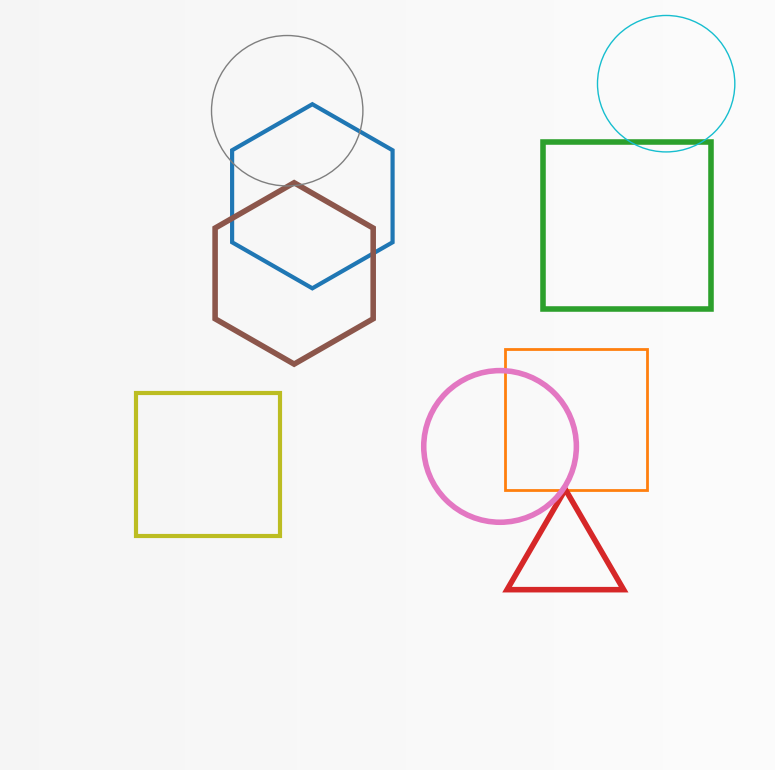[{"shape": "hexagon", "thickness": 1.5, "radius": 0.6, "center": [0.403, 0.745]}, {"shape": "square", "thickness": 1, "radius": 0.46, "center": [0.743, 0.455]}, {"shape": "square", "thickness": 2, "radius": 0.54, "center": [0.809, 0.707]}, {"shape": "triangle", "thickness": 2, "radius": 0.43, "center": [0.729, 0.278]}, {"shape": "hexagon", "thickness": 2, "radius": 0.59, "center": [0.38, 0.645]}, {"shape": "circle", "thickness": 2, "radius": 0.49, "center": [0.645, 0.42]}, {"shape": "circle", "thickness": 0.5, "radius": 0.49, "center": [0.371, 0.856]}, {"shape": "square", "thickness": 1.5, "radius": 0.46, "center": [0.268, 0.396]}, {"shape": "circle", "thickness": 0.5, "radius": 0.44, "center": [0.86, 0.891]}]